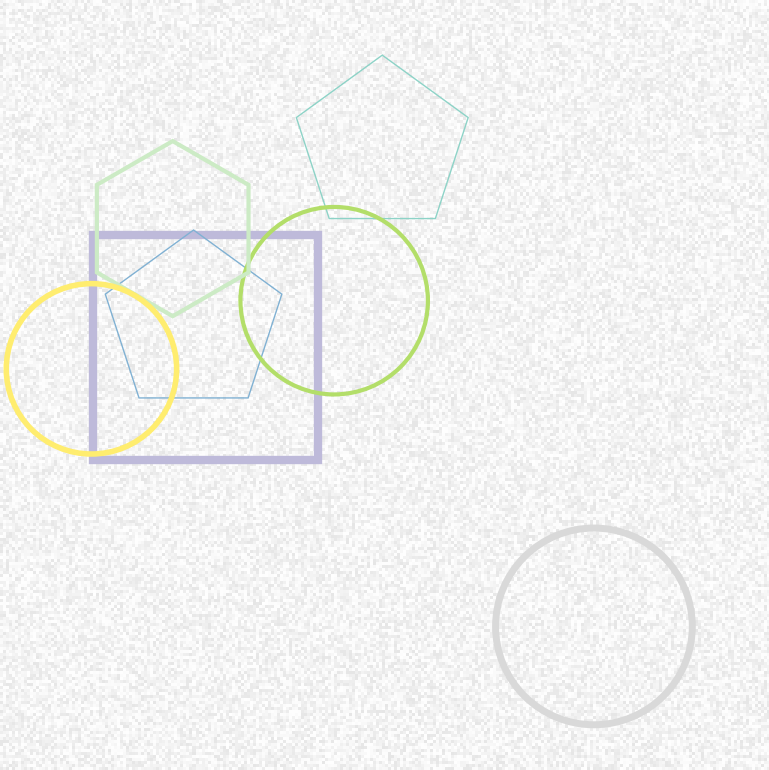[{"shape": "pentagon", "thickness": 0.5, "radius": 0.59, "center": [0.496, 0.811]}, {"shape": "square", "thickness": 3, "radius": 0.73, "center": [0.267, 0.549]}, {"shape": "pentagon", "thickness": 0.5, "radius": 0.6, "center": [0.251, 0.581]}, {"shape": "circle", "thickness": 1.5, "radius": 0.61, "center": [0.434, 0.609]}, {"shape": "circle", "thickness": 2.5, "radius": 0.64, "center": [0.771, 0.186]}, {"shape": "hexagon", "thickness": 1.5, "radius": 0.57, "center": [0.224, 0.703]}, {"shape": "circle", "thickness": 2, "radius": 0.55, "center": [0.119, 0.521]}]